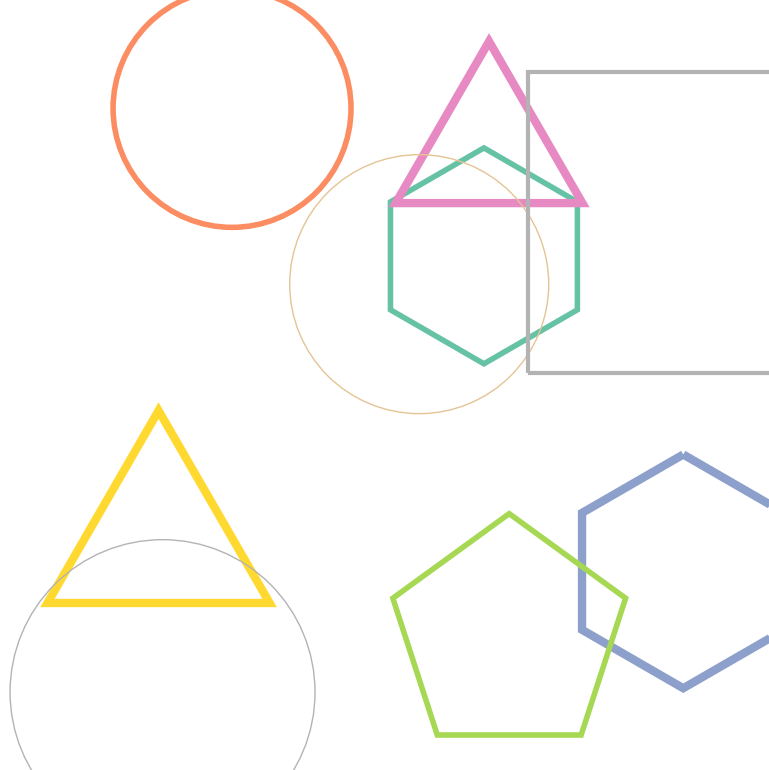[{"shape": "hexagon", "thickness": 2, "radius": 0.7, "center": [0.628, 0.668]}, {"shape": "circle", "thickness": 2, "radius": 0.77, "center": [0.301, 0.859]}, {"shape": "hexagon", "thickness": 3, "radius": 0.76, "center": [0.887, 0.258]}, {"shape": "triangle", "thickness": 3, "radius": 0.7, "center": [0.635, 0.806]}, {"shape": "pentagon", "thickness": 2, "radius": 0.79, "center": [0.661, 0.174]}, {"shape": "triangle", "thickness": 3, "radius": 0.83, "center": [0.206, 0.3]}, {"shape": "circle", "thickness": 0.5, "radius": 0.84, "center": [0.544, 0.631]}, {"shape": "square", "thickness": 1.5, "radius": 0.98, "center": [0.881, 0.711]}, {"shape": "circle", "thickness": 0.5, "radius": 0.99, "center": [0.211, 0.101]}]